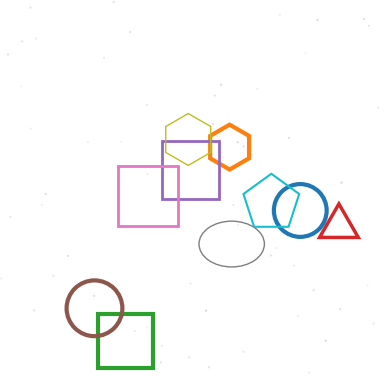[{"shape": "circle", "thickness": 3, "radius": 0.34, "center": [0.78, 0.453]}, {"shape": "hexagon", "thickness": 3, "radius": 0.29, "center": [0.596, 0.618]}, {"shape": "square", "thickness": 3, "radius": 0.35, "center": [0.326, 0.113]}, {"shape": "triangle", "thickness": 2.5, "radius": 0.29, "center": [0.88, 0.412]}, {"shape": "square", "thickness": 2, "radius": 0.38, "center": [0.495, 0.558]}, {"shape": "circle", "thickness": 3, "radius": 0.36, "center": [0.245, 0.199]}, {"shape": "square", "thickness": 2, "radius": 0.39, "center": [0.385, 0.492]}, {"shape": "oval", "thickness": 1, "radius": 0.42, "center": [0.602, 0.366]}, {"shape": "hexagon", "thickness": 1, "radius": 0.34, "center": [0.489, 0.638]}, {"shape": "pentagon", "thickness": 1.5, "radius": 0.38, "center": [0.705, 0.473]}]